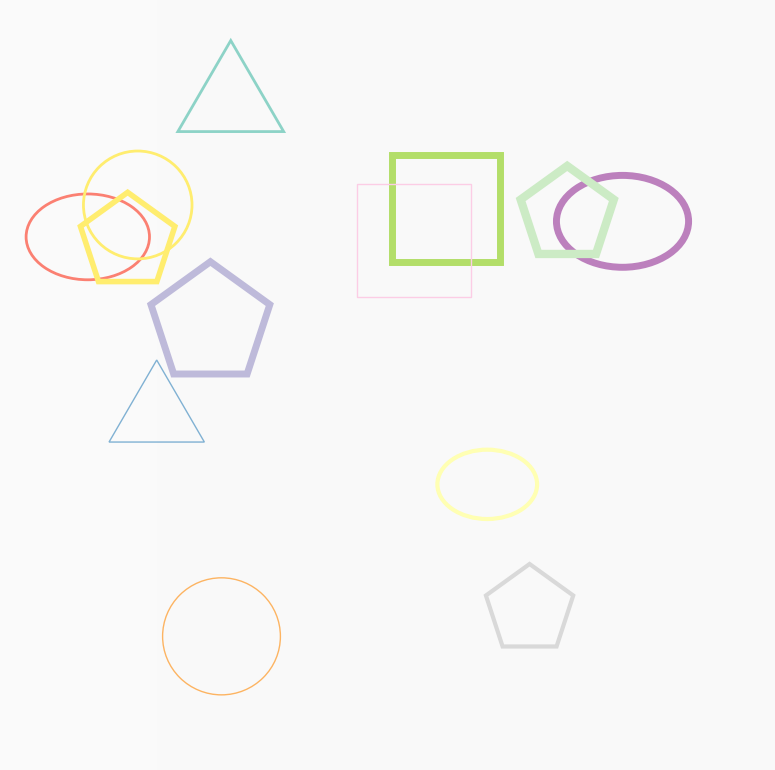[{"shape": "triangle", "thickness": 1, "radius": 0.39, "center": [0.298, 0.869]}, {"shape": "oval", "thickness": 1.5, "radius": 0.32, "center": [0.629, 0.371]}, {"shape": "pentagon", "thickness": 2.5, "radius": 0.4, "center": [0.271, 0.579]}, {"shape": "oval", "thickness": 1, "radius": 0.4, "center": [0.113, 0.692]}, {"shape": "triangle", "thickness": 0.5, "radius": 0.36, "center": [0.202, 0.461]}, {"shape": "circle", "thickness": 0.5, "radius": 0.38, "center": [0.286, 0.174]}, {"shape": "square", "thickness": 2.5, "radius": 0.35, "center": [0.575, 0.729]}, {"shape": "square", "thickness": 0.5, "radius": 0.37, "center": [0.534, 0.688]}, {"shape": "pentagon", "thickness": 1.5, "radius": 0.3, "center": [0.683, 0.208]}, {"shape": "oval", "thickness": 2.5, "radius": 0.43, "center": [0.803, 0.713]}, {"shape": "pentagon", "thickness": 3, "radius": 0.32, "center": [0.732, 0.721]}, {"shape": "pentagon", "thickness": 2, "radius": 0.32, "center": [0.165, 0.686]}, {"shape": "circle", "thickness": 1, "radius": 0.35, "center": [0.178, 0.734]}]